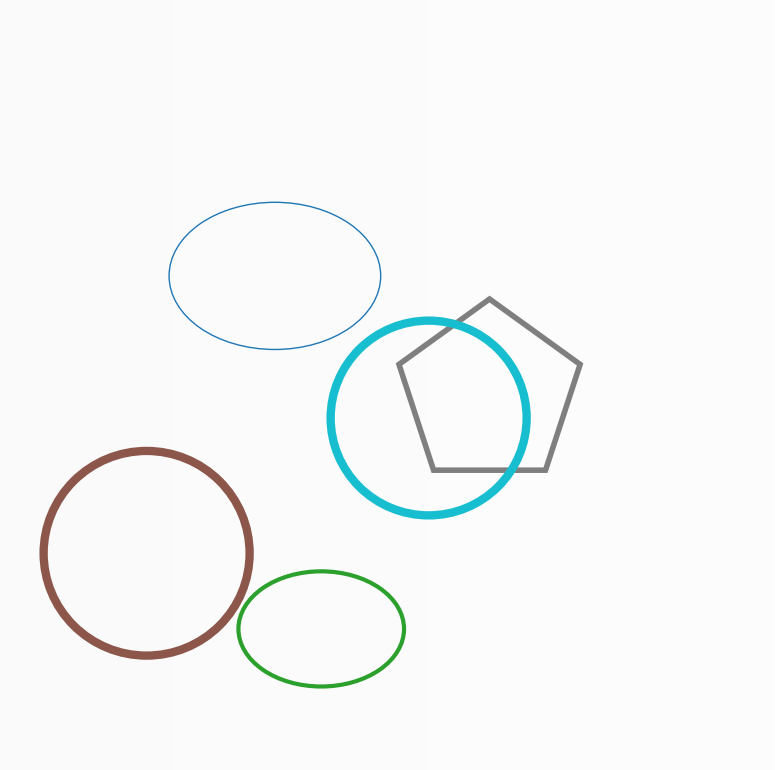[{"shape": "oval", "thickness": 0.5, "radius": 0.68, "center": [0.355, 0.642]}, {"shape": "oval", "thickness": 1.5, "radius": 0.53, "center": [0.414, 0.183]}, {"shape": "circle", "thickness": 3, "radius": 0.66, "center": [0.189, 0.281]}, {"shape": "pentagon", "thickness": 2, "radius": 0.61, "center": [0.632, 0.489]}, {"shape": "circle", "thickness": 3, "radius": 0.63, "center": [0.553, 0.457]}]